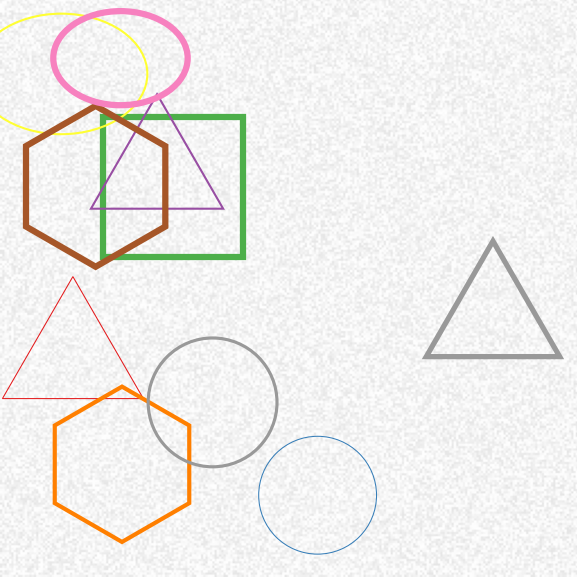[{"shape": "triangle", "thickness": 0.5, "radius": 0.7, "center": [0.126, 0.379]}, {"shape": "circle", "thickness": 0.5, "radius": 0.51, "center": [0.55, 0.142]}, {"shape": "square", "thickness": 3, "radius": 0.61, "center": [0.3, 0.676]}, {"shape": "triangle", "thickness": 1, "radius": 0.66, "center": [0.272, 0.704]}, {"shape": "hexagon", "thickness": 2, "radius": 0.67, "center": [0.211, 0.195]}, {"shape": "oval", "thickness": 1, "radius": 0.75, "center": [0.106, 0.871]}, {"shape": "hexagon", "thickness": 3, "radius": 0.7, "center": [0.166, 0.677]}, {"shape": "oval", "thickness": 3, "radius": 0.58, "center": [0.209, 0.898]}, {"shape": "triangle", "thickness": 2.5, "radius": 0.67, "center": [0.854, 0.448]}, {"shape": "circle", "thickness": 1.5, "radius": 0.56, "center": [0.368, 0.302]}]